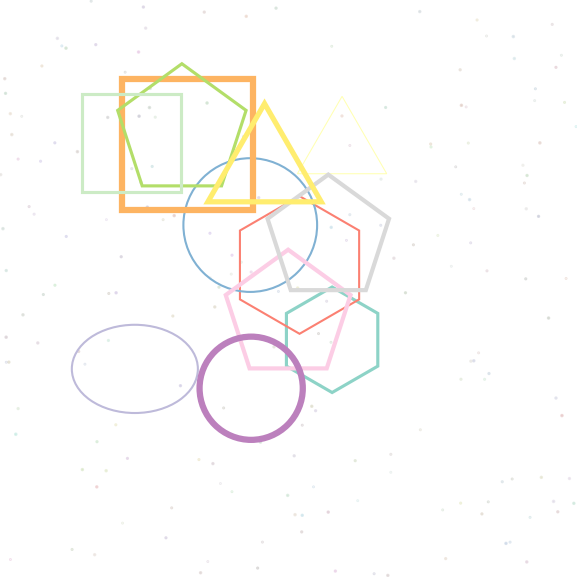[{"shape": "hexagon", "thickness": 1.5, "radius": 0.46, "center": [0.575, 0.411]}, {"shape": "triangle", "thickness": 0.5, "radius": 0.45, "center": [0.592, 0.743]}, {"shape": "oval", "thickness": 1, "radius": 0.55, "center": [0.234, 0.36]}, {"shape": "hexagon", "thickness": 1, "radius": 0.6, "center": [0.519, 0.54]}, {"shape": "circle", "thickness": 1, "radius": 0.58, "center": [0.433, 0.609]}, {"shape": "square", "thickness": 3, "radius": 0.57, "center": [0.325, 0.749]}, {"shape": "pentagon", "thickness": 1.5, "radius": 0.58, "center": [0.315, 0.772]}, {"shape": "pentagon", "thickness": 2, "radius": 0.57, "center": [0.499, 0.453]}, {"shape": "pentagon", "thickness": 2, "radius": 0.55, "center": [0.568, 0.586]}, {"shape": "circle", "thickness": 3, "radius": 0.45, "center": [0.435, 0.327]}, {"shape": "square", "thickness": 1.5, "radius": 0.43, "center": [0.227, 0.752]}, {"shape": "triangle", "thickness": 2.5, "radius": 0.57, "center": [0.458, 0.706]}]